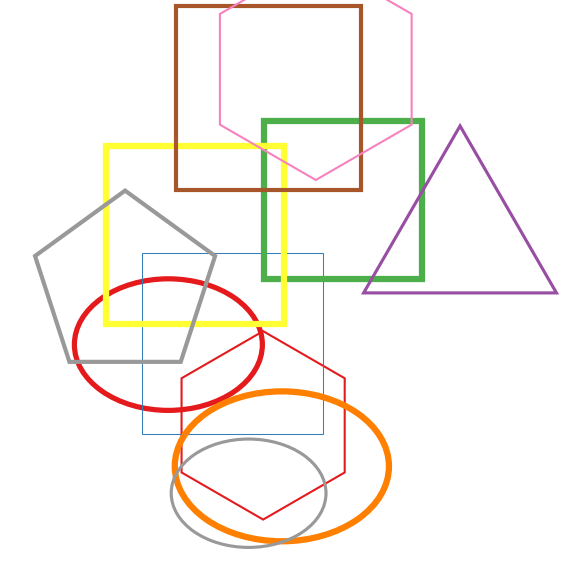[{"shape": "oval", "thickness": 2.5, "radius": 0.81, "center": [0.292, 0.402]}, {"shape": "hexagon", "thickness": 1, "radius": 0.82, "center": [0.456, 0.263]}, {"shape": "square", "thickness": 0.5, "radius": 0.79, "center": [0.402, 0.404]}, {"shape": "square", "thickness": 3, "radius": 0.69, "center": [0.594, 0.653]}, {"shape": "triangle", "thickness": 1.5, "radius": 0.96, "center": [0.797, 0.588]}, {"shape": "oval", "thickness": 3, "radius": 0.93, "center": [0.488, 0.192]}, {"shape": "square", "thickness": 3, "radius": 0.77, "center": [0.338, 0.592]}, {"shape": "square", "thickness": 2, "radius": 0.8, "center": [0.465, 0.83]}, {"shape": "hexagon", "thickness": 1, "radius": 0.96, "center": [0.547, 0.879]}, {"shape": "pentagon", "thickness": 2, "radius": 0.82, "center": [0.217, 0.505]}, {"shape": "oval", "thickness": 1.5, "radius": 0.67, "center": [0.43, 0.145]}]